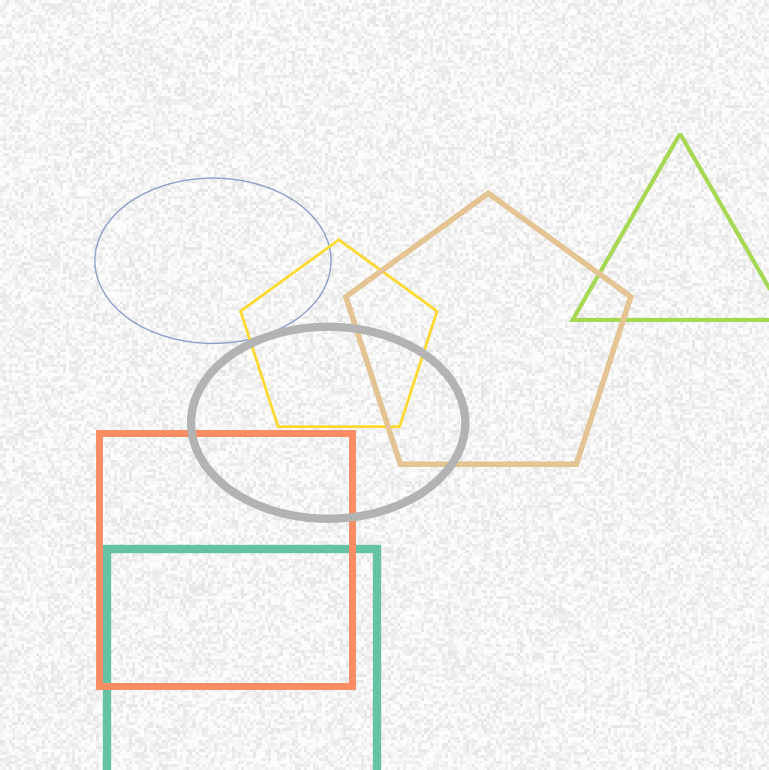[{"shape": "square", "thickness": 3, "radius": 0.88, "center": [0.314, 0.112]}, {"shape": "square", "thickness": 2.5, "radius": 0.82, "center": [0.292, 0.273]}, {"shape": "oval", "thickness": 0.5, "radius": 0.77, "center": [0.277, 0.661]}, {"shape": "triangle", "thickness": 1.5, "radius": 0.81, "center": [0.883, 0.665]}, {"shape": "pentagon", "thickness": 1, "radius": 0.67, "center": [0.44, 0.554]}, {"shape": "pentagon", "thickness": 2, "radius": 0.97, "center": [0.634, 0.554]}, {"shape": "oval", "thickness": 3, "radius": 0.89, "center": [0.426, 0.451]}]